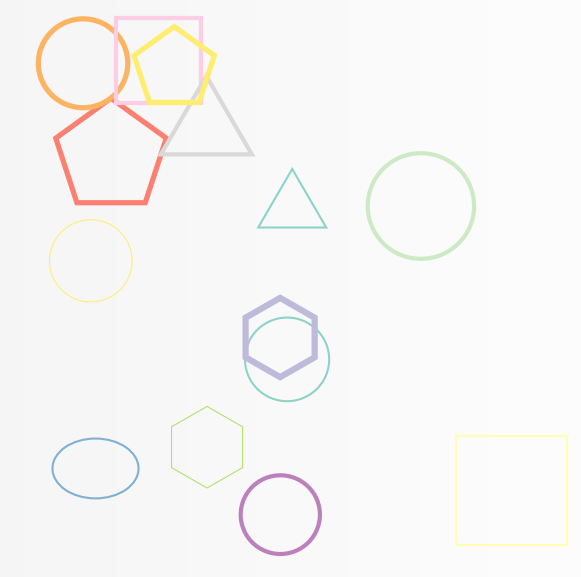[{"shape": "triangle", "thickness": 1, "radius": 0.34, "center": [0.503, 0.639]}, {"shape": "circle", "thickness": 1, "radius": 0.36, "center": [0.494, 0.377]}, {"shape": "square", "thickness": 1, "radius": 0.48, "center": [0.88, 0.15]}, {"shape": "hexagon", "thickness": 3, "radius": 0.34, "center": [0.482, 0.415]}, {"shape": "pentagon", "thickness": 2.5, "radius": 0.5, "center": [0.191, 0.729]}, {"shape": "oval", "thickness": 1, "radius": 0.37, "center": [0.164, 0.188]}, {"shape": "circle", "thickness": 2.5, "radius": 0.38, "center": [0.143, 0.89]}, {"shape": "hexagon", "thickness": 0.5, "radius": 0.35, "center": [0.356, 0.225]}, {"shape": "square", "thickness": 2, "radius": 0.37, "center": [0.273, 0.894]}, {"shape": "triangle", "thickness": 2, "radius": 0.45, "center": [0.355, 0.777]}, {"shape": "circle", "thickness": 2, "radius": 0.34, "center": [0.482, 0.108]}, {"shape": "circle", "thickness": 2, "radius": 0.46, "center": [0.724, 0.642]}, {"shape": "circle", "thickness": 0.5, "radius": 0.36, "center": [0.156, 0.548]}, {"shape": "pentagon", "thickness": 2.5, "radius": 0.36, "center": [0.3, 0.881]}]